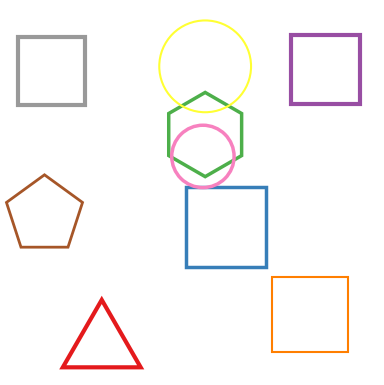[{"shape": "triangle", "thickness": 3, "radius": 0.58, "center": [0.264, 0.104]}, {"shape": "square", "thickness": 2.5, "radius": 0.52, "center": [0.587, 0.41]}, {"shape": "hexagon", "thickness": 2.5, "radius": 0.55, "center": [0.533, 0.651]}, {"shape": "square", "thickness": 3, "radius": 0.44, "center": [0.846, 0.819]}, {"shape": "square", "thickness": 1.5, "radius": 0.49, "center": [0.805, 0.182]}, {"shape": "circle", "thickness": 1.5, "radius": 0.6, "center": [0.533, 0.828]}, {"shape": "pentagon", "thickness": 2, "radius": 0.52, "center": [0.116, 0.442]}, {"shape": "circle", "thickness": 2.5, "radius": 0.4, "center": [0.527, 0.594]}, {"shape": "square", "thickness": 3, "radius": 0.44, "center": [0.133, 0.815]}]